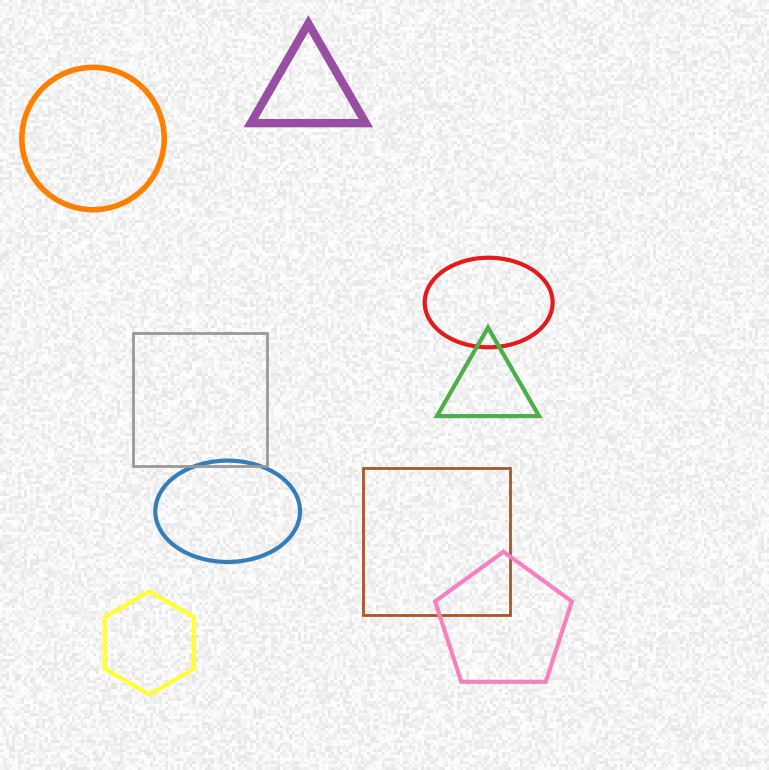[{"shape": "oval", "thickness": 1.5, "radius": 0.42, "center": [0.635, 0.607]}, {"shape": "oval", "thickness": 1.5, "radius": 0.47, "center": [0.296, 0.336]}, {"shape": "triangle", "thickness": 1.5, "radius": 0.38, "center": [0.634, 0.498]}, {"shape": "triangle", "thickness": 3, "radius": 0.43, "center": [0.4, 0.883]}, {"shape": "circle", "thickness": 2, "radius": 0.46, "center": [0.121, 0.82]}, {"shape": "hexagon", "thickness": 1.5, "radius": 0.33, "center": [0.194, 0.165]}, {"shape": "square", "thickness": 1, "radius": 0.48, "center": [0.567, 0.297]}, {"shape": "pentagon", "thickness": 1.5, "radius": 0.47, "center": [0.654, 0.19]}, {"shape": "square", "thickness": 1, "radius": 0.43, "center": [0.26, 0.481]}]